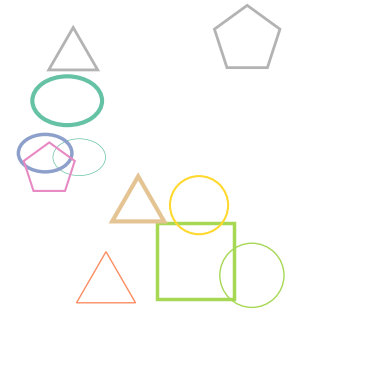[{"shape": "oval", "thickness": 3, "radius": 0.45, "center": [0.175, 0.738]}, {"shape": "oval", "thickness": 0.5, "radius": 0.34, "center": [0.206, 0.592]}, {"shape": "triangle", "thickness": 1, "radius": 0.44, "center": [0.275, 0.258]}, {"shape": "oval", "thickness": 2.5, "radius": 0.35, "center": [0.117, 0.602]}, {"shape": "pentagon", "thickness": 1.5, "radius": 0.35, "center": [0.128, 0.56]}, {"shape": "square", "thickness": 2.5, "radius": 0.5, "center": [0.508, 0.322]}, {"shape": "circle", "thickness": 1, "radius": 0.42, "center": [0.654, 0.285]}, {"shape": "circle", "thickness": 1.5, "radius": 0.38, "center": [0.517, 0.467]}, {"shape": "triangle", "thickness": 3, "radius": 0.39, "center": [0.359, 0.464]}, {"shape": "pentagon", "thickness": 2, "radius": 0.45, "center": [0.642, 0.897]}, {"shape": "triangle", "thickness": 2, "radius": 0.37, "center": [0.19, 0.855]}]